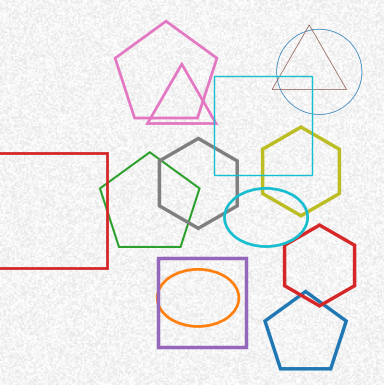[{"shape": "circle", "thickness": 0.5, "radius": 0.55, "center": [0.829, 0.813]}, {"shape": "pentagon", "thickness": 2.5, "radius": 0.55, "center": [0.794, 0.132]}, {"shape": "oval", "thickness": 2, "radius": 0.53, "center": [0.514, 0.226]}, {"shape": "pentagon", "thickness": 1.5, "radius": 0.68, "center": [0.389, 0.469]}, {"shape": "square", "thickness": 2, "radius": 0.75, "center": [0.129, 0.454]}, {"shape": "hexagon", "thickness": 2.5, "radius": 0.52, "center": [0.83, 0.31]}, {"shape": "square", "thickness": 2.5, "radius": 0.58, "center": [0.525, 0.215]}, {"shape": "triangle", "thickness": 0.5, "radius": 0.56, "center": [0.803, 0.823]}, {"shape": "pentagon", "thickness": 2, "radius": 0.7, "center": [0.431, 0.806]}, {"shape": "triangle", "thickness": 2, "radius": 0.51, "center": [0.472, 0.731]}, {"shape": "hexagon", "thickness": 2.5, "radius": 0.58, "center": [0.515, 0.524]}, {"shape": "hexagon", "thickness": 2.5, "radius": 0.58, "center": [0.782, 0.555]}, {"shape": "oval", "thickness": 2, "radius": 0.54, "center": [0.691, 0.435]}, {"shape": "square", "thickness": 1, "radius": 0.64, "center": [0.683, 0.674]}]